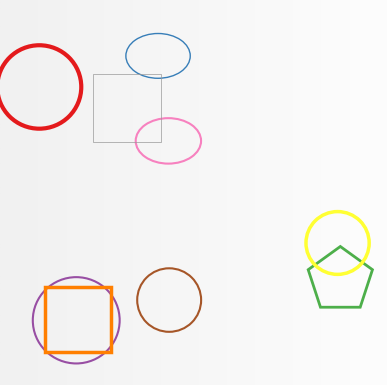[{"shape": "circle", "thickness": 3, "radius": 0.54, "center": [0.101, 0.774]}, {"shape": "oval", "thickness": 1, "radius": 0.42, "center": [0.408, 0.855]}, {"shape": "pentagon", "thickness": 2, "radius": 0.44, "center": [0.878, 0.273]}, {"shape": "circle", "thickness": 1.5, "radius": 0.56, "center": [0.197, 0.168]}, {"shape": "square", "thickness": 2.5, "radius": 0.43, "center": [0.202, 0.169]}, {"shape": "circle", "thickness": 2.5, "radius": 0.41, "center": [0.871, 0.369]}, {"shape": "circle", "thickness": 1.5, "radius": 0.41, "center": [0.437, 0.221]}, {"shape": "oval", "thickness": 1.5, "radius": 0.42, "center": [0.435, 0.634]}, {"shape": "square", "thickness": 0.5, "radius": 0.44, "center": [0.328, 0.72]}]